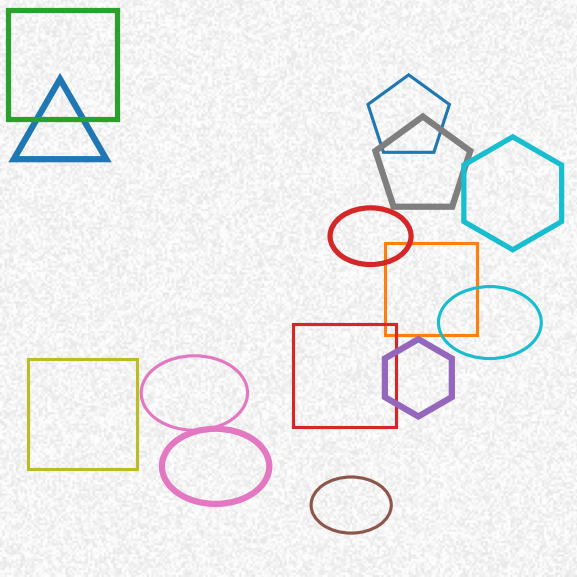[{"shape": "pentagon", "thickness": 1.5, "radius": 0.37, "center": [0.708, 0.795]}, {"shape": "triangle", "thickness": 3, "radius": 0.46, "center": [0.104, 0.77]}, {"shape": "square", "thickness": 1.5, "radius": 0.4, "center": [0.746, 0.498]}, {"shape": "square", "thickness": 2.5, "radius": 0.47, "center": [0.108, 0.888]}, {"shape": "square", "thickness": 1.5, "radius": 0.45, "center": [0.597, 0.348]}, {"shape": "oval", "thickness": 2.5, "radius": 0.35, "center": [0.642, 0.59]}, {"shape": "hexagon", "thickness": 3, "radius": 0.33, "center": [0.724, 0.345]}, {"shape": "oval", "thickness": 1.5, "radius": 0.35, "center": [0.608, 0.125]}, {"shape": "oval", "thickness": 3, "radius": 0.46, "center": [0.373, 0.192]}, {"shape": "oval", "thickness": 1.5, "radius": 0.46, "center": [0.337, 0.319]}, {"shape": "pentagon", "thickness": 3, "radius": 0.43, "center": [0.732, 0.711]}, {"shape": "square", "thickness": 1.5, "radius": 0.47, "center": [0.142, 0.282]}, {"shape": "hexagon", "thickness": 2.5, "radius": 0.49, "center": [0.888, 0.664]}, {"shape": "oval", "thickness": 1.5, "radius": 0.45, "center": [0.848, 0.441]}]